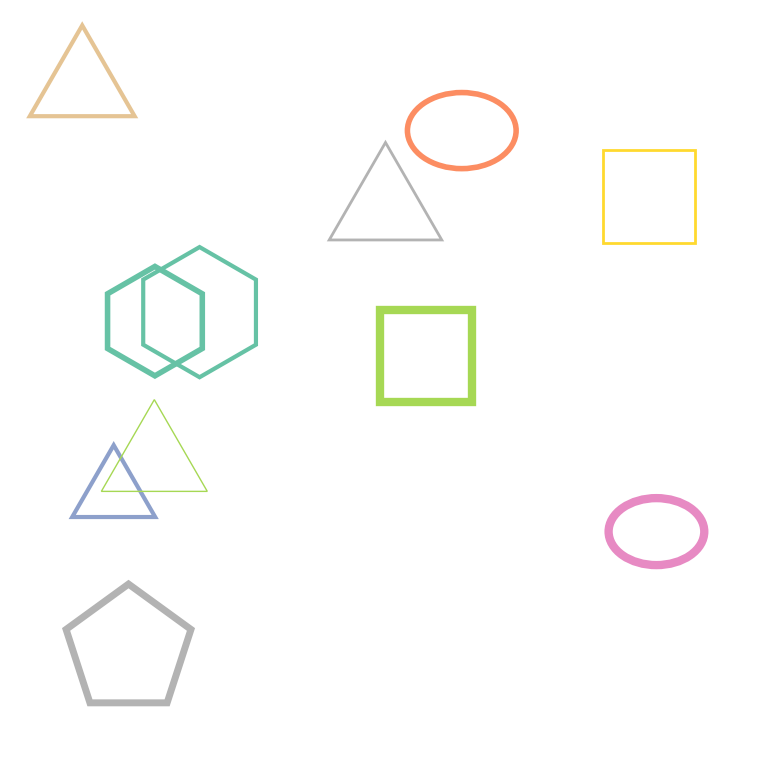[{"shape": "hexagon", "thickness": 2, "radius": 0.36, "center": [0.201, 0.583]}, {"shape": "hexagon", "thickness": 1.5, "radius": 0.42, "center": [0.259, 0.595]}, {"shape": "oval", "thickness": 2, "radius": 0.35, "center": [0.6, 0.83]}, {"shape": "triangle", "thickness": 1.5, "radius": 0.31, "center": [0.148, 0.36]}, {"shape": "oval", "thickness": 3, "radius": 0.31, "center": [0.853, 0.31]}, {"shape": "square", "thickness": 3, "radius": 0.3, "center": [0.553, 0.538]}, {"shape": "triangle", "thickness": 0.5, "radius": 0.4, "center": [0.2, 0.402]}, {"shape": "square", "thickness": 1, "radius": 0.3, "center": [0.843, 0.745]}, {"shape": "triangle", "thickness": 1.5, "radius": 0.39, "center": [0.107, 0.888]}, {"shape": "pentagon", "thickness": 2.5, "radius": 0.43, "center": [0.167, 0.156]}, {"shape": "triangle", "thickness": 1, "radius": 0.42, "center": [0.501, 0.731]}]